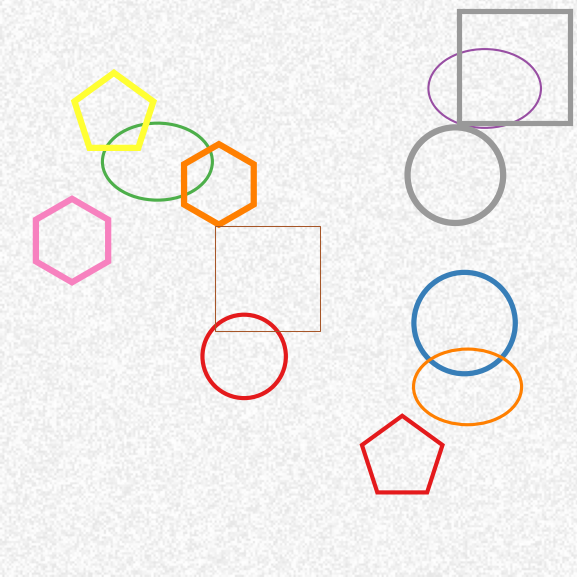[{"shape": "circle", "thickness": 2, "radius": 0.36, "center": [0.423, 0.382]}, {"shape": "pentagon", "thickness": 2, "radius": 0.37, "center": [0.696, 0.206]}, {"shape": "circle", "thickness": 2.5, "radius": 0.44, "center": [0.804, 0.44]}, {"shape": "oval", "thickness": 1.5, "radius": 0.48, "center": [0.273, 0.719]}, {"shape": "oval", "thickness": 1, "radius": 0.49, "center": [0.839, 0.846]}, {"shape": "hexagon", "thickness": 3, "radius": 0.35, "center": [0.379, 0.68]}, {"shape": "oval", "thickness": 1.5, "radius": 0.47, "center": [0.81, 0.329]}, {"shape": "pentagon", "thickness": 3, "radius": 0.36, "center": [0.197, 0.801]}, {"shape": "square", "thickness": 0.5, "radius": 0.45, "center": [0.464, 0.516]}, {"shape": "hexagon", "thickness": 3, "radius": 0.36, "center": [0.125, 0.583]}, {"shape": "square", "thickness": 2.5, "radius": 0.48, "center": [0.891, 0.883]}, {"shape": "circle", "thickness": 3, "radius": 0.41, "center": [0.788, 0.696]}]